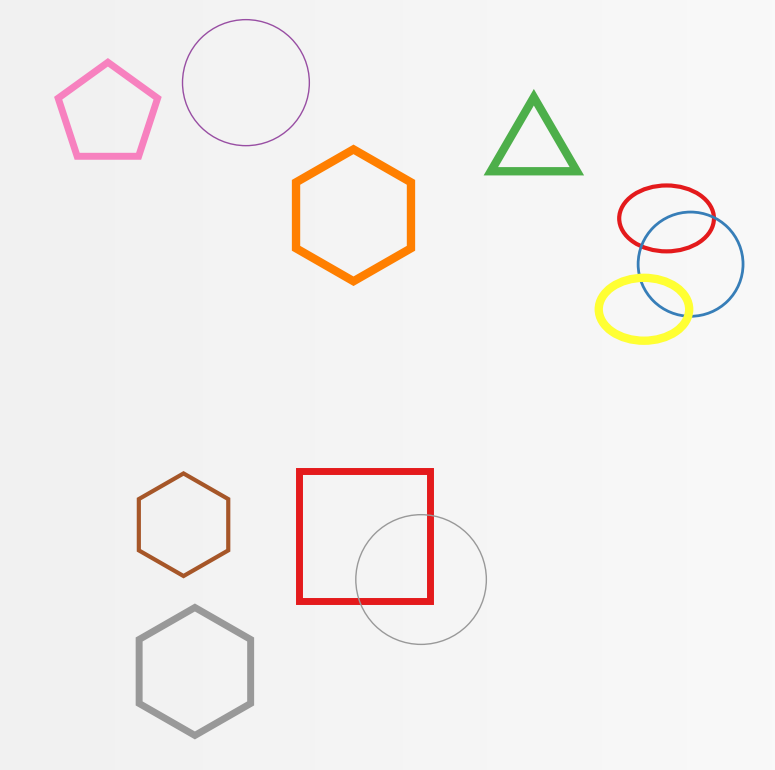[{"shape": "square", "thickness": 2.5, "radius": 0.42, "center": [0.47, 0.304]}, {"shape": "oval", "thickness": 1.5, "radius": 0.31, "center": [0.86, 0.716]}, {"shape": "circle", "thickness": 1, "radius": 0.34, "center": [0.891, 0.657]}, {"shape": "triangle", "thickness": 3, "radius": 0.32, "center": [0.689, 0.81]}, {"shape": "circle", "thickness": 0.5, "radius": 0.41, "center": [0.317, 0.893]}, {"shape": "hexagon", "thickness": 3, "radius": 0.43, "center": [0.456, 0.72]}, {"shape": "oval", "thickness": 3, "radius": 0.29, "center": [0.831, 0.598]}, {"shape": "hexagon", "thickness": 1.5, "radius": 0.33, "center": [0.237, 0.319]}, {"shape": "pentagon", "thickness": 2.5, "radius": 0.34, "center": [0.139, 0.852]}, {"shape": "hexagon", "thickness": 2.5, "radius": 0.42, "center": [0.251, 0.128]}, {"shape": "circle", "thickness": 0.5, "radius": 0.42, "center": [0.543, 0.247]}]